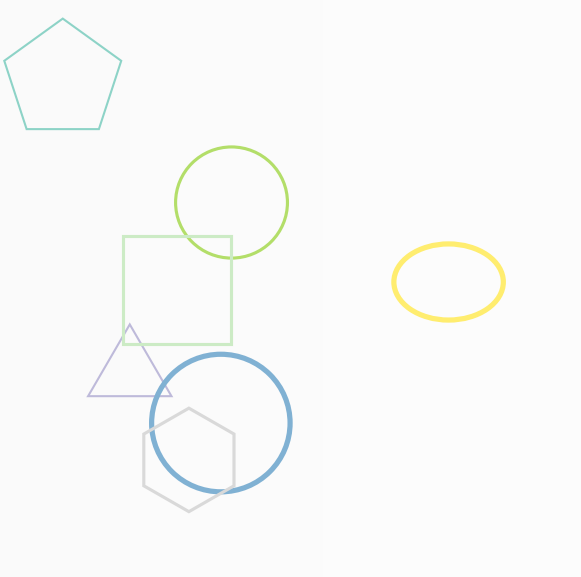[{"shape": "pentagon", "thickness": 1, "radius": 0.53, "center": [0.108, 0.861]}, {"shape": "triangle", "thickness": 1, "radius": 0.41, "center": [0.223, 0.355]}, {"shape": "circle", "thickness": 2.5, "radius": 0.6, "center": [0.38, 0.267]}, {"shape": "circle", "thickness": 1.5, "radius": 0.48, "center": [0.398, 0.648]}, {"shape": "hexagon", "thickness": 1.5, "radius": 0.45, "center": [0.325, 0.203]}, {"shape": "square", "thickness": 1.5, "radius": 0.47, "center": [0.304, 0.497]}, {"shape": "oval", "thickness": 2.5, "radius": 0.47, "center": [0.772, 0.511]}]